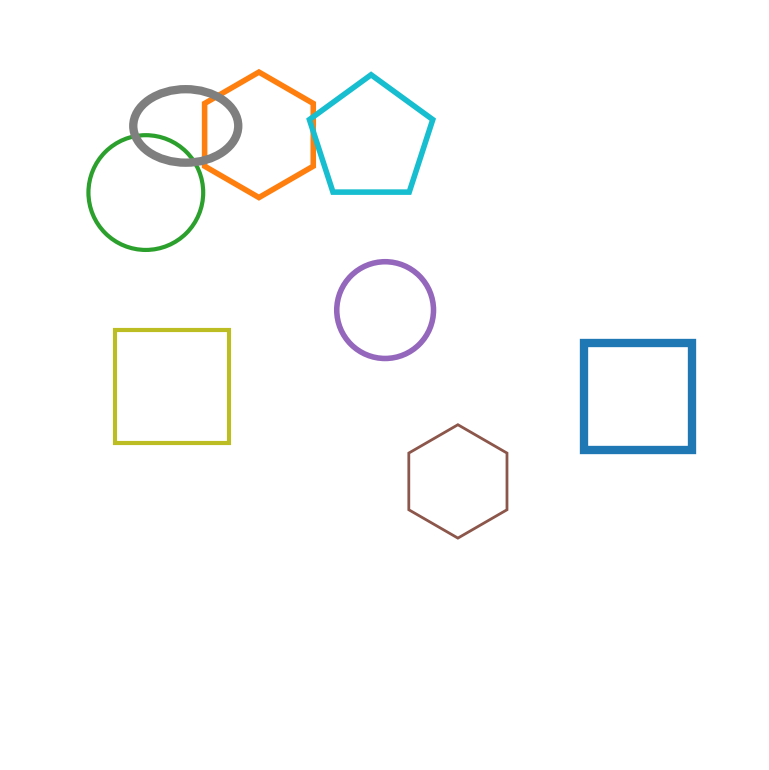[{"shape": "square", "thickness": 3, "radius": 0.35, "center": [0.829, 0.485]}, {"shape": "hexagon", "thickness": 2, "radius": 0.41, "center": [0.336, 0.825]}, {"shape": "circle", "thickness": 1.5, "radius": 0.37, "center": [0.189, 0.75]}, {"shape": "circle", "thickness": 2, "radius": 0.31, "center": [0.5, 0.597]}, {"shape": "hexagon", "thickness": 1, "radius": 0.37, "center": [0.595, 0.375]}, {"shape": "oval", "thickness": 3, "radius": 0.34, "center": [0.241, 0.836]}, {"shape": "square", "thickness": 1.5, "radius": 0.37, "center": [0.223, 0.498]}, {"shape": "pentagon", "thickness": 2, "radius": 0.42, "center": [0.482, 0.819]}]